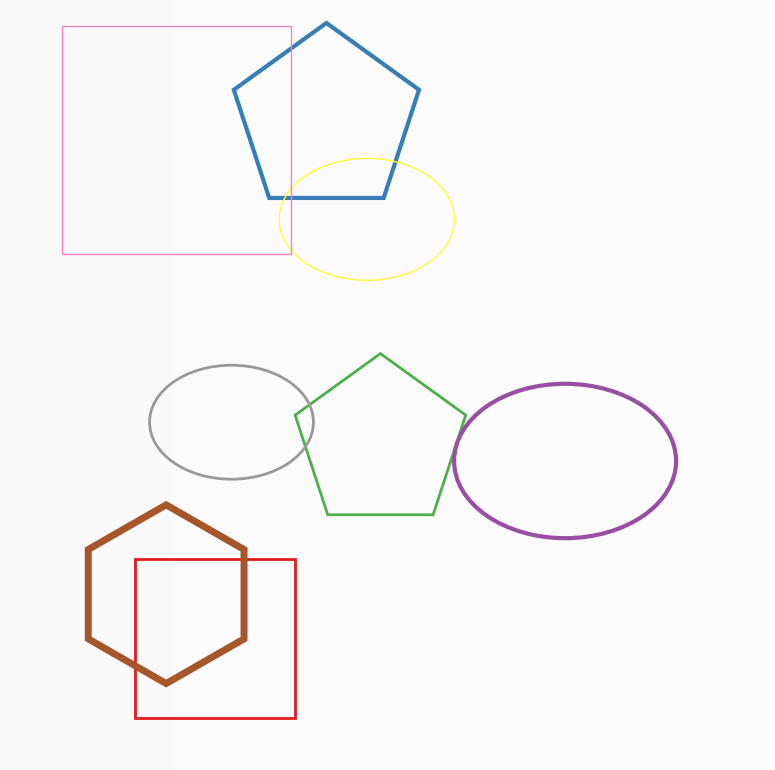[{"shape": "square", "thickness": 1, "radius": 0.52, "center": [0.278, 0.171]}, {"shape": "pentagon", "thickness": 1.5, "radius": 0.63, "center": [0.421, 0.845]}, {"shape": "pentagon", "thickness": 1, "radius": 0.58, "center": [0.491, 0.425]}, {"shape": "oval", "thickness": 1.5, "radius": 0.72, "center": [0.729, 0.401]}, {"shape": "oval", "thickness": 0.5, "radius": 0.57, "center": [0.473, 0.715]}, {"shape": "hexagon", "thickness": 2.5, "radius": 0.58, "center": [0.214, 0.228]}, {"shape": "square", "thickness": 0.5, "radius": 0.74, "center": [0.228, 0.818]}, {"shape": "oval", "thickness": 1, "radius": 0.53, "center": [0.299, 0.452]}]